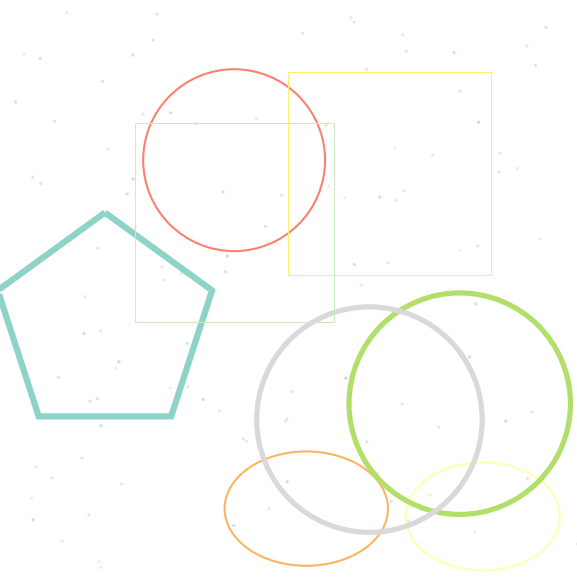[{"shape": "pentagon", "thickness": 3, "radius": 0.98, "center": [0.182, 0.436]}, {"shape": "oval", "thickness": 1, "radius": 0.67, "center": [0.836, 0.105]}, {"shape": "circle", "thickness": 1, "radius": 0.79, "center": [0.405, 0.722]}, {"shape": "oval", "thickness": 1, "radius": 0.71, "center": [0.53, 0.118]}, {"shape": "circle", "thickness": 2.5, "radius": 0.96, "center": [0.796, 0.3]}, {"shape": "circle", "thickness": 2.5, "radius": 0.98, "center": [0.64, 0.273]}, {"shape": "square", "thickness": 0.5, "radius": 0.86, "center": [0.406, 0.614]}, {"shape": "square", "thickness": 0.5, "radius": 0.88, "center": [0.675, 0.698]}]